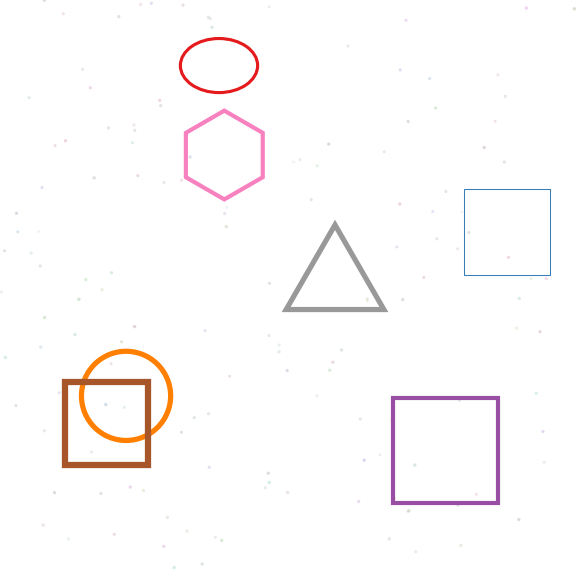[{"shape": "oval", "thickness": 1.5, "radius": 0.33, "center": [0.379, 0.886]}, {"shape": "square", "thickness": 0.5, "radius": 0.37, "center": [0.878, 0.597]}, {"shape": "square", "thickness": 2, "radius": 0.45, "center": [0.772, 0.219]}, {"shape": "circle", "thickness": 2.5, "radius": 0.39, "center": [0.218, 0.314]}, {"shape": "square", "thickness": 3, "radius": 0.36, "center": [0.184, 0.266]}, {"shape": "hexagon", "thickness": 2, "radius": 0.38, "center": [0.388, 0.731]}, {"shape": "triangle", "thickness": 2.5, "radius": 0.49, "center": [0.58, 0.512]}]